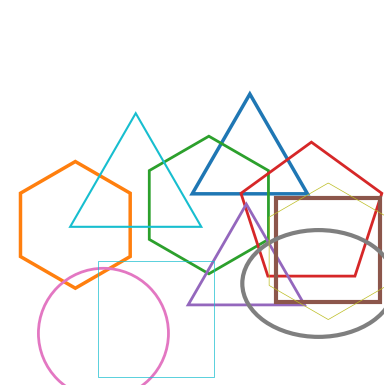[{"shape": "triangle", "thickness": 2.5, "radius": 0.86, "center": [0.649, 0.583]}, {"shape": "hexagon", "thickness": 2.5, "radius": 0.82, "center": [0.196, 0.416]}, {"shape": "hexagon", "thickness": 2, "radius": 0.89, "center": [0.543, 0.468]}, {"shape": "pentagon", "thickness": 2, "radius": 0.96, "center": [0.809, 0.438]}, {"shape": "triangle", "thickness": 2, "radius": 0.87, "center": [0.64, 0.295]}, {"shape": "square", "thickness": 3, "radius": 0.68, "center": [0.852, 0.351]}, {"shape": "circle", "thickness": 2, "radius": 0.84, "center": [0.269, 0.134]}, {"shape": "oval", "thickness": 3, "radius": 0.99, "center": [0.827, 0.264]}, {"shape": "hexagon", "thickness": 0.5, "radius": 0.89, "center": [0.853, 0.347]}, {"shape": "triangle", "thickness": 1.5, "radius": 0.98, "center": [0.353, 0.509]}, {"shape": "square", "thickness": 0.5, "radius": 0.75, "center": [0.405, 0.172]}]